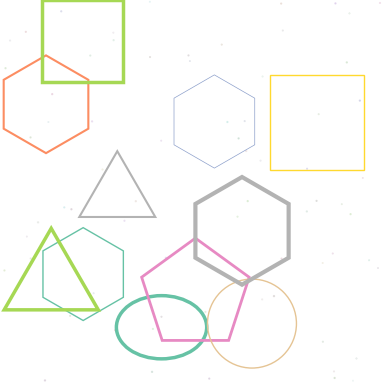[{"shape": "hexagon", "thickness": 1, "radius": 0.6, "center": [0.216, 0.288]}, {"shape": "oval", "thickness": 2.5, "radius": 0.59, "center": [0.42, 0.15]}, {"shape": "hexagon", "thickness": 1.5, "radius": 0.63, "center": [0.12, 0.729]}, {"shape": "hexagon", "thickness": 0.5, "radius": 0.61, "center": [0.557, 0.684]}, {"shape": "pentagon", "thickness": 2, "radius": 0.73, "center": [0.508, 0.235]}, {"shape": "triangle", "thickness": 2.5, "radius": 0.71, "center": [0.133, 0.266]}, {"shape": "square", "thickness": 2.5, "radius": 0.53, "center": [0.214, 0.893]}, {"shape": "square", "thickness": 1, "radius": 0.61, "center": [0.823, 0.682]}, {"shape": "circle", "thickness": 1, "radius": 0.58, "center": [0.654, 0.16]}, {"shape": "triangle", "thickness": 1.5, "radius": 0.57, "center": [0.305, 0.493]}, {"shape": "hexagon", "thickness": 3, "radius": 0.7, "center": [0.629, 0.4]}]